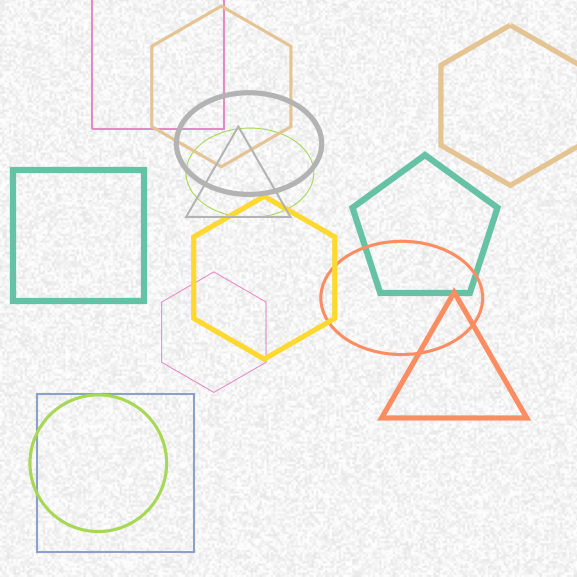[{"shape": "square", "thickness": 3, "radius": 0.56, "center": [0.136, 0.591]}, {"shape": "pentagon", "thickness": 3, "radius": 0.66, "center": [0.736, 0.599]}, {"shape": "triangle", "thickness": 2.5, "radius": 0.73, "center": [0.786, 0.348]}, {"shape": "oval", "thickness": 1.5, "radius": 0.7, "center": [0.696, 0.483]}, {"shape": "square", "thickness": 1, "radius": 0.68, "center": [0.2, 0.18]}, {"shape": "hexagon", "thickness": 0.5, "radius": 0.52, "center": [0.37, 0.424]}, {"shape": "square", "thickness": 1, "radius": 0.57, "center": [0.274, 0.889]}, {"shape": "oval", "thickness": 0.5, "radius": 0.55, "center": [0.433, 0.7]}, {"shape": "circle", "thickness": 1.5, "radius": 0.59, "center": [0.17, 0.197]}, {"shape": "hexagon", "thickness": 2.5, "radius": 0.71, "center": [0.458, 0.518]}, {"shape": "hexagon", "thickness": 1.5, "radius": 0.7, "center": [0.383, 0.849]}, {"shape": "hexagon", "thickness": 2.5, "radius": 0.69, "center": [0.884, 0.817]}, {"shape": "oval", "thickness": 2.5, "radius": 0.63, "center": [0.431, 0.751]}, {"shape": "triangle", "thickness": 1, "radius": 0.52, "center": [0.413, 0.676]}]